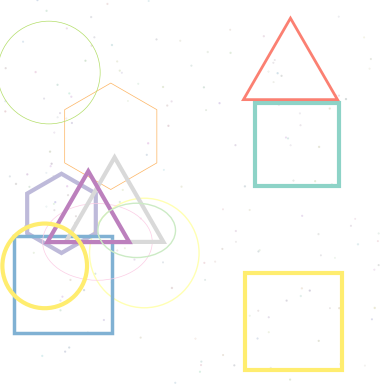[{"shape": "square", "thickness": 3, "radius": 0.54, "center": [0.771, 0.624]}, {"shape": "circle", "thickness": 1, "radius": 0.71, "center": [0.375, 0.343]}, {"shape": "hexagon", "thickness": 3, "radius": 0.51, "center": [0.16, 0.446]}, {"shape": "triangle", "thickness": 2, "radius": 0.71, "center": [0.754, 0.812]}, {"shape": "square", "thickness": 2.5, "radius": 0.63, "center": [0.164, 0.261]}, {"shape": "hexagon", "thickness": 0.5, "radius": 0.69, "center": [0.288, 0.646]}, {"shape": "circle", "thickness": 0.5, "radius": 0.67, "center": [0.127, 0.812]}, {"shape": "oval", "thickness": 0.5, "radius": 0.71, "center": [0.253, 0.372]}, {"shape": "triangle", "thickness": 3, "radius": 0.73, "center": [0.298, 0.445]}, {"shape": "triangle", "thickness": 3, "radius": 0.61, "center": [0.229, 0.433]}, {"shape": "oval", "thickness": 1, "radius": 0.5, "center": [0.355, 0.402]}, {"shape": "square", "thickness": 3, "radius": 0.63, "center": [0.762, 0.165]}, {"shape": "circle", "thickness": 3, "radius": 0.55, "center": [0.116, 0.309]}]